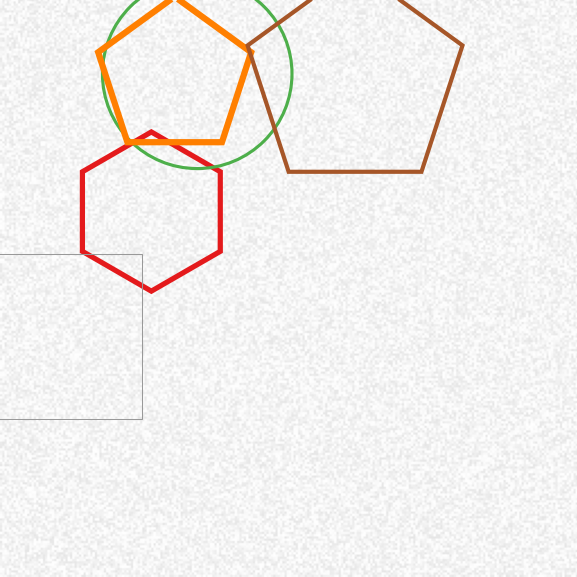[{"shape": "hexagon", "thickness": 2.5, "radius": 0.69, "center": [0.262, 0.633]}, {"shape": "circle", "thickness": 1.5, "radius": 0.82, "center": [0.341, 0.871]}, {"shape": "pentagon", "thickness": 3, "radius": 0.7, "center": [0.302, 0.866]}, {"shape": "pentagon", "thickness": 2, "radius": 0.98, "center": [0.615, 0.86]}, {"shape": "square", "thickness": 0.5, "radius": 0.71, "center": [0.103, 0.416]}]